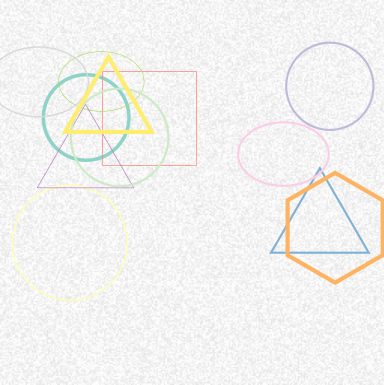[{"shape": "circle", "thickness": 2.5, "radius": 0.56, "center": [0.224, 0.695]}, {"shape": "circle", "thickness": 1, "radius": 0.75, "center": [0.181, 0.37]}, {"shape": "circle", "thickness": 1.5, "radius": 0.57, "center": [0.857, 0.776]}, {"shape": "square", "thickness": 0.5, "radius": 0.61, "center": [0.386, 0.692]}, {"shape": "triangle", "thickness": 1.5, "radius": 0.73, "center": [0.831, 0.417]}, {"shape": "hexagon", "thickness": 3, "radius": 0.71, "center": [0.871, 0.408]}, {"shape": "oval", "thickness": 0.5, "radius": 0.55, "center": [0.263, 0.788]}, {"shape": "oval", "thickness": 1.5, "radius": 0.59, "center": [0.736, 0.6]}, {"shape": "oval", "thickness": 1, "radius": 0.65, "center": [0.1, 0.787]}, {"shape": "triangle", "thickness": 0.5, "radius": 0.72, "center": [0.222, 0.585]}, {"shape": "circle", "thickness": 1.5, "radius": 0.63, "center": [0.311, 0.643]}, {"shape": "triangle", "thickness": 3, "radius": 0.65, "center": [0.282, 0.722]}]